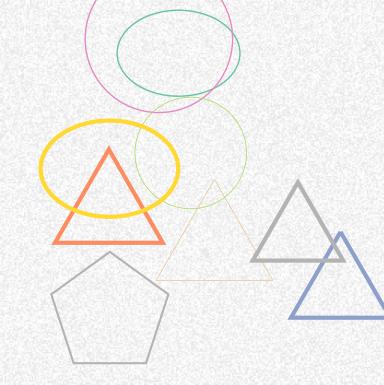[{"shape": "oval", "thickness": 1, "radius": 0.8, "center": [0.464, 0.862]}, {"shape": "triangle", "thickness": 3, "radius": 0.81, "center": [0.283, 0.45]}, {"shape": "triangle", "thickness": 3, "radius": 0.74, "center": [0.884, 0.249]}, {"shape": "circle", "thickness": 1, "radius": 0.96, "center": [0.413, 0.899]}, {"shape": "circle", "thickness": 0.5, "radius": 0.72, "center": [0.495, 0.603]}, {"shape": "oval", "thickness": 3, "radius": 0.89, "center": [0.284, 0.562]}, {"shape": "triangle", "thickness": 0.5, "radius": 0.88, "center": [0.557, 0.359]}, {"shape": "triangle", "thickness": 3, "radius": 0.68, "center": [0.774, 0.391]}, {"shape": "pentagon", "thickness": 1.5, "radius": 0.8, "center": [0.285, 0.186]}]